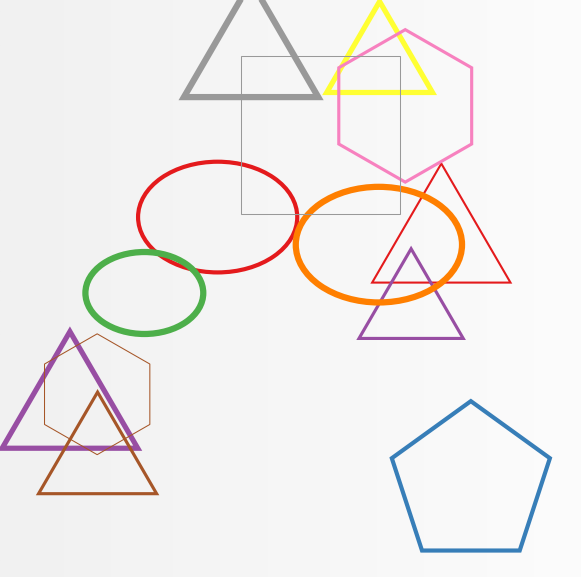[{"shape": "triangle", "thickness": 1, "radius": 0.69, "center": [0.759, 0.579]}, {"shape": "oval", "thickness": 2, "radius": 0.68, "center": [0.374, 0.623]}, {"shape": "pentagon", "thickness": 2, "radius": 0.71, "center": [0.81, 0.162]}, {"shape": "oval", "thickness": 3, "radius": 0.51, "center": [0.248, 0.492]}, {"shape": "triangle", "thickness": 2.5, "radius": 0.67, "center": [0.12, 0.29]}, {"shape": "triangle", "thickness": 1.5, "radius": 0.52, "center": [0.707, 0.465]}, {"shape": "oval", "thickness": 3, "radius": 0.72, "center": [0.652, 0.576]}, {"shape": "triangle", "thickness": 2.5, "radius": 0.53, "center": [0.653, 0.892]}, {"shape": "triangle", "thickness": 1.5, "radius": 0.59, "center": [0.168, 0.203]}, {"shape": "hexagon", "thickness": 0.5, "radius": 0.52, "center": [0.167, 0.316]}, {"shape": "hexagon", "thickness": 1.5, "radius": 0.66, "center": [0.697, 0.816]}, {"shape": "square", "thickness": 0.5, "radius": 0.68, "center": [0.551, 0.765]}, {"shape": "triangle", "thickness": 3, "radius": 0.67, "center": [0.432, 0.898]}]